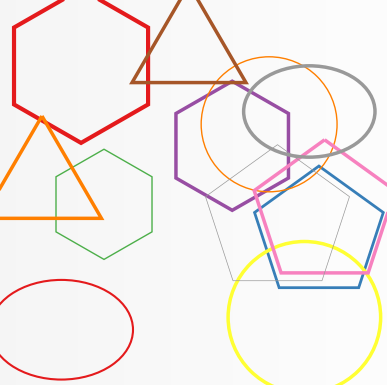[{"shape": "oval", "thickness": 1.5, "radius": 0.92, "center": [0.158, 0.144]}, {"shape": "hexagon", "thickness": 3, "radius": 1.0, "center": [0.209, 0.829]}, {"shape": "pentagon", "thickness": 2, "radius": 0.87, "center": [0.823, 0.394]}, {"shape": "hexagon", "thickness": 1, "radius": 0.72, "center": [0.268, 0.469]}, {"shape": "hexagon", "thickness": 2.5, "radius": 0.84, "center": [0.599, 0.621]}, {"shape": "triangle", "thickness": 2.5, "radius": 0.89, "center": [0.108, 0.521]}, {"shape": "circle", "thickness": 1, "radius": 0.88, "center": [0.694, 0.677]}, {"shape": "circle", "thickness": 2.5, "radius": 0.98, "center": [0.785, 0.176]}, {"shape": "triangle", "thickness": 2.5, "radius": 0.85, "center": [0.488, 0.87]}, {"shape": "pentagon", "thickness": 2.5, "radius": 0.96, "center": [0.838, 0.446]}, {"shape": "oval", "thickness": 2.5, "radius": 0.85, "center": [0.798, 0.71]}, {"shape": "pentagon", "thickness": 0.5, "radius": 0.98, "center": [0.716, 0.429]}]